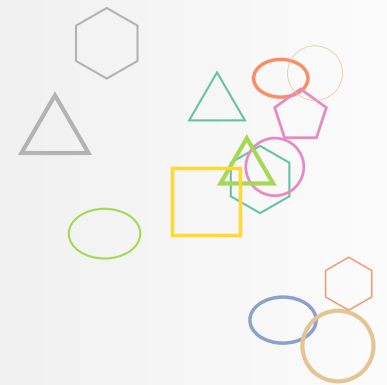[{"shape": "triangle", "thickness": 1.5, "radius": 0.42, "center": [0.56, 0.729]}, {"shape": "hexagon", "thickness": 1.5, "radius": 0.44, "center": [0.671, 0.534]}, {"shape": "oval", "thickness": 2.5, "radius": 0.35, "center": [0.725, 0.797]}, {"shape": "hexagon", "thickness": 1, "radius": 0.34, "center": [0.9, 0.263]}, {"shape": "oval", "thickness": 2.5, "radius": 0.43, "center": [0.73, 0.169]}, {"shape": "pentagon", "thickness": 2, "radius": 0.35, "center": [0.776, 0.699]}, {"shape": "circle", "thickness": 2, "radius": 0.37, "center": [0.709, 0.566]}, {"shape": "oval", "thickness": 1.5, "radius": 0.46, "center": [0.27, 0.393]}, {"shape": "triangle", "thickness": 3, "radius": 0.39, "center": [0.637, 0.563]}, {"shape": "square", "thickness": 2.5, "radius": 0.44, "center": [0.532, 0.477]}, {"shape": "circle", "thickness": 3, "radius": 0.46, "center": [0.872, 0.101]}, {"shape": "circle", "thickness": 0.5, "radius": 0.35, "center": [0.813, 0.81]}, {"shape": "triangle", "thickness": 3, "radius": 0.5, "center": [0.142, 0.652]}, {"shape": "hexagon", "thickness": 1.5, "radius": 0.46, "center": [0.275, 0.888]}]